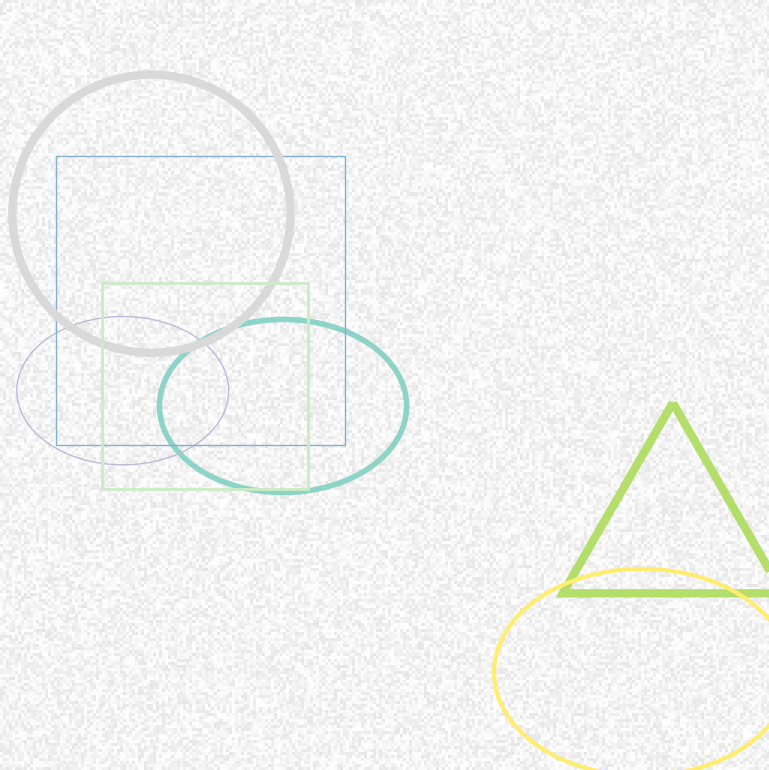[{"shape": "oval", "thickness": 2, "radius": 0.8, "center": [0.368, 0.473]}, {"shape": "oval", "thickness": 0.5, "radius": 0.69, "center": [0.159, 0.493]}, {"shape": "square", "thickness": 0.5, "radius": 0.94, "center": [0.26, 0.61]}, {"shape": "triangle", "thickness": 3, "radius": 0.82, "center": [0.874, 0.312]}, {"shape": "circle", "thickness": 3, "radius": 0.9, "center": [0.197, 0.722]}, {"shape": "square", "thickness": 1, "radius": 0.67, "center": [0.266, 0.499]}, {"shape": "oval", "thickness": 1.5, "radius": 0.96, "center": [0.834, 0.127]}]